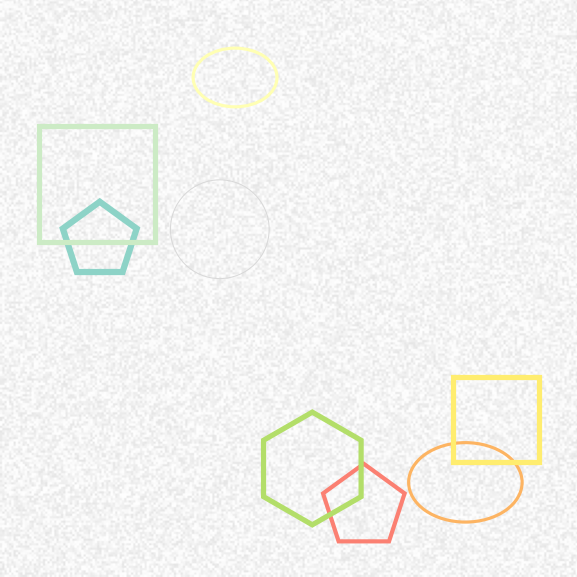[{"shape": "pentagon", "thickness": 3, "radius": 0.34, "center": [0.173, 0.583]}, {"shape": "oval", "thickness": 1.5, "radius": 0.36, "center": [0.407, 0.865]}, {"shape": "pentagon", "thickness": 2, "radius": 0.37, "center": [0.63, 0.122]}, {"shape": "oval", "thickness": 1.5, "radius": 0.49, "center": [0.806, 0.164]}, {"shape": "hexagon", "thickness": 2.5, "radius": 0.49, "center": [0.541, 0.188]}, {"shape": "circle", "thickness": 0.5, "radius": 0.43, "center": [0.381, 0.602]}, {"shape": "square", "thickness": 2.5, "radius": 0.5, "center": [0.168, 0.68]}, {"shape": "square", "thickness": 2.5, "radius": 0.37, "center": [0.859, 0.273]}]